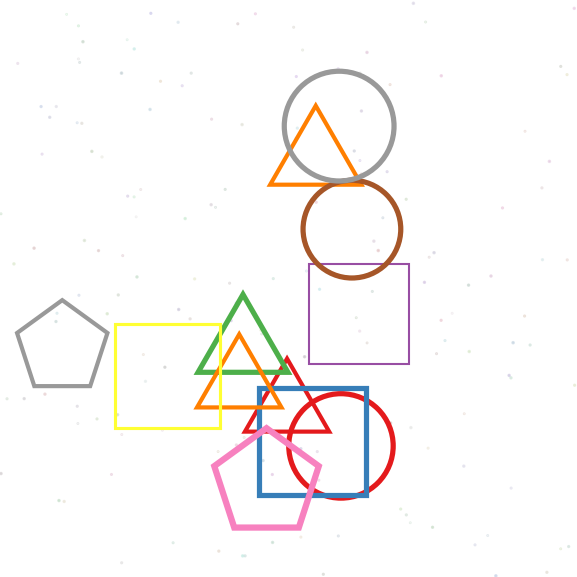[{"shape": "triangle", "thickness": 2, "radius": 0.42, "center": [0.497, 0.294]}, {"shape": "circle", "thickness": 2.5, "radius": 0.45, "center": [0.59, 0.227]}, {"shape": "square", "thickness": 2.5, "radius": 0.47, "center": [0.541, 0.235]}, {"shape": "triangle", "thickness": 2.5, "radius": 0.45, "center": [0.421, 0.399]}, {"shape": "square", "thickness": 1, "radius": 0.44, "center": [0.622, 0.455]}, {"shape": "triangle", "thickness": 2, "radius": 0.46, "center": [0.547, 0.725]}, {"shape": "triangle", "thickness": 2, "radius": 0.42, "center": [0.414, 0.336]}, {"shape": "square", "thickness": 1.5, "radius": 0.45, "center": [0.29, 0.348]}, {"shape": "circle", "thickness": 2.5, "radius": 0.42, "center": [0.609, 0.602]}, {"shape": "pentagon", "thickness": 3, "radius": 0.48, "center": [0.462, 0.163]}, {"shape": "pentagon", "thickness": 2, "radius": 0.41, "center": [0.108, 0.397]}, {"shape": "circle", "thickness": 2.5, "radius": 0.48, "center": [0.587, 0.781]}]